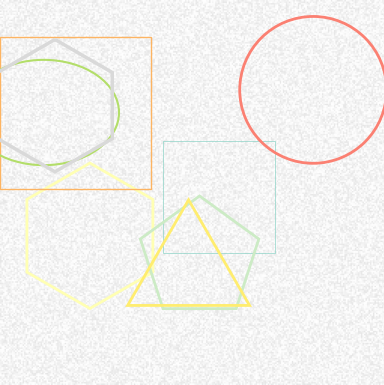[{"shape": "square", "thickness": 0.5, "radius": 0.73, "center": [0.569, 0.489]}, {"shape": "hexagon", "thickness": 2, "radius": 0.94, "center": [0.234, 0.388]}, {"shape": "circle", "thickness": 2, "radius": 0.95, "center": [0.813, 0.767]}, {"shape": "square", "thickness": 1, "radius": 0.98, "center": [0.196, 0.707]}, {"shape": "oval", "thickness": 1.5, "radius": 0.98, "center": [0.114, 0.708]}, {"shape": "hexagon", "thickness": 2.5, "radius": 0.86, "center": [0.143, 0.726]}, {"shape": "pentagon", "thickness": 2, "radius": 0.81, "center": [0.518, 0.329]}, {"shape": "triangle", "thickness": 2, "radius": 0.91, "center": [0.49, 0.298]}]